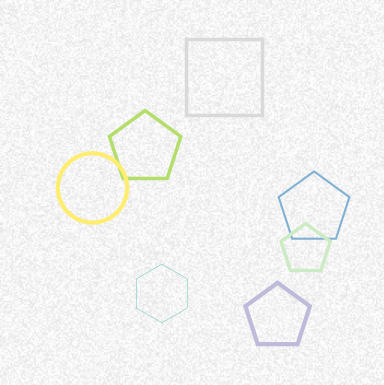[{"shape": "hexagon", "thickness": 0.5, "radius": 0.38, "center": [0.42, 0.238]}, {"shape": "pentagon", "thickness": 3, "radius": 0.44, "center": [0.721, 0.177]}, {"shape": "pentagon", "thickness": 1.5, "radius": 0.48, "center": [0.816, 0.458]}, {"shape": "pentagon", "thickness": 2.5, "radius": 0.49, "center": [0.377, 0.615]}, {"shape": "square", "thickness": 2.5, "radius": 0.49, "center": [0.581, 0.801]}, {"shape": "pentagon", "thickness": 2.5, "radius": 0.34, "center": [0.794, 0.352]}, {"shape": "circle", "thickness": 3, "radius": 0.45, "center": [0.24, 0.512]}]